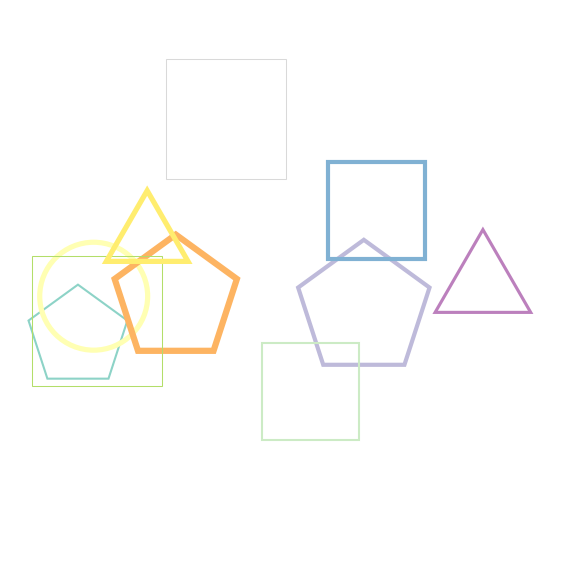[{"shape": "pentagon", "thickness": 1, "radius": 0.45, "center": [0.135, 0.416]}, {"shape": "circle", "thickness": 2.5, "radius": 0.47, "center": [0.162, 0.486]}, {"shape": "pentagon", "thickness": 2, "radius": 0.6, "center": [0.63, 0.464]}, {"shape": "square", "thickness": 2, "radius": 0.42, "center": [0.652, 0.635]}, {"shape": "pentagon", "thickness": 3, "radius": 0.56, "center": [0.304, 0.482]}, {"shape": "square", "thickness": 0.5, "radius": 0.56, "center": [0.167, 0.443]}, {"shape": "square", "thickness": 0.5, "radius": 0.52, "center": [0.391, 0.793]}, {"shape": "triangle", "thickness": 1.5, "radius": 0.48, "center": [0.836, 0.506]}, {"shape": "square", "thickness": 1, "radius": 0.42, "center": [0.538, 0.321]}, {"shape": "triangle", "thickness": 2.5, "radius": 0.41, "center": [0.255, 0.587]}]